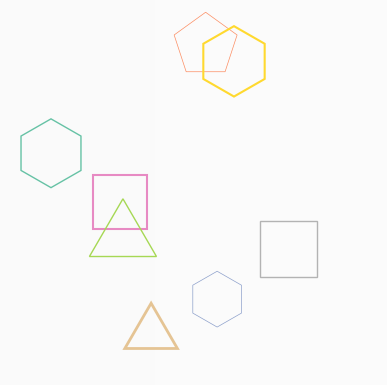[{"shape": "hexagon", "thickness": 1, "radius": 0.45, "center": [0.132, 0.602]}, {"shape": "pentagon", "thickness": 0.5, "radius": 0.43, "center": [0.531, 0.883]}, {"shape": "hexagon", "thickness": 0.5, "radius": 0.36, "center": [0.56, 0.223]}, {"shape": "square", "thickness": 1.5, "radius": 0.35, "center": [0.31, 0.475]}, {"shape": "triangle", "thickness": 1, "radius": 0.5, "center": [0.317, 0.384]}, {"shape": "hexagon", "thickness": 1.5, "radius": 0.46, "center": [0.604, 0.841]}, {"shape": "triangle", "thickness": 2, "radius": 0.39, "center": [0.39, 0.134]}, {"shape": "square", "thickness": 1, "radius": 0.37, "center": [0.745, 0.354]}]